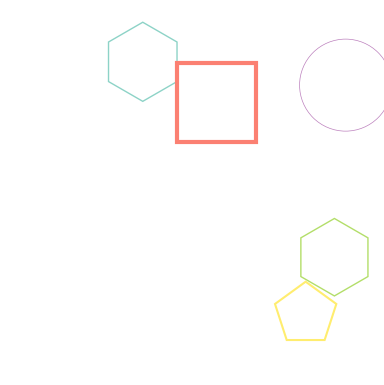[{"shape": "hexagon", "thickness": 1, "radius": 0.51, "center": [0.371, 0.84]}, {"shape": "square", "thickness": 3, "radius": 0.52, "center": [0.562, 0.734]}, {"shape": "hexagon", "thickness": 1, "radius": 0.5, "center": [0.869, 0.332]}, {"shape": "circle", "thickness": 0.5, "radius": 0.6, "center": [0.898, 0.779]}, {"shape": "pentagon", "thickness": 1.5, "radius": 0.42, "center": [0.794, 0.185]}]